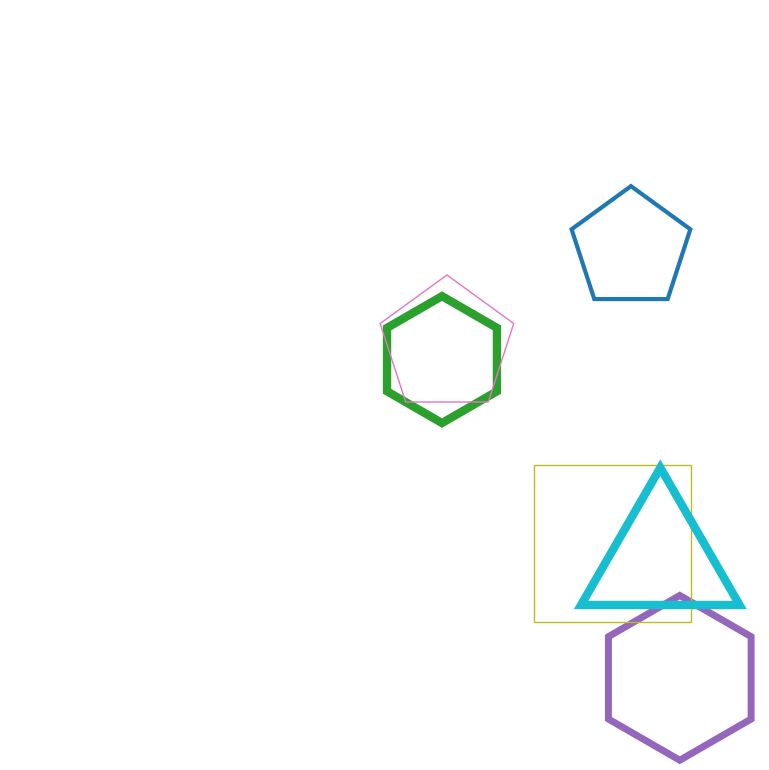[{"shape": "pentagon", "thickness": 1.5, "radius": 0.41, "center": [0.819, 0.677]}, {"shape": "hexagon", "thickness": 3, "radius": 0.41, "center": [0.574, 0.533]}, {"shape": "hexagon", "thickness": 2.5, "radius": 0.53, "center": [0.883, 0.12]}, {"shape": "pentagon", "thickness": 0.5, "radius": 0.46, "center": [0.58, 0.552]}, {"shape": "square", "thickness": 0.5, "radius": 0.51, "center": [0.795, 0.294]}, {"shape": "triangle", "thickness": 3, "radius": 0.59, "center": [0.858, 0.274]}]